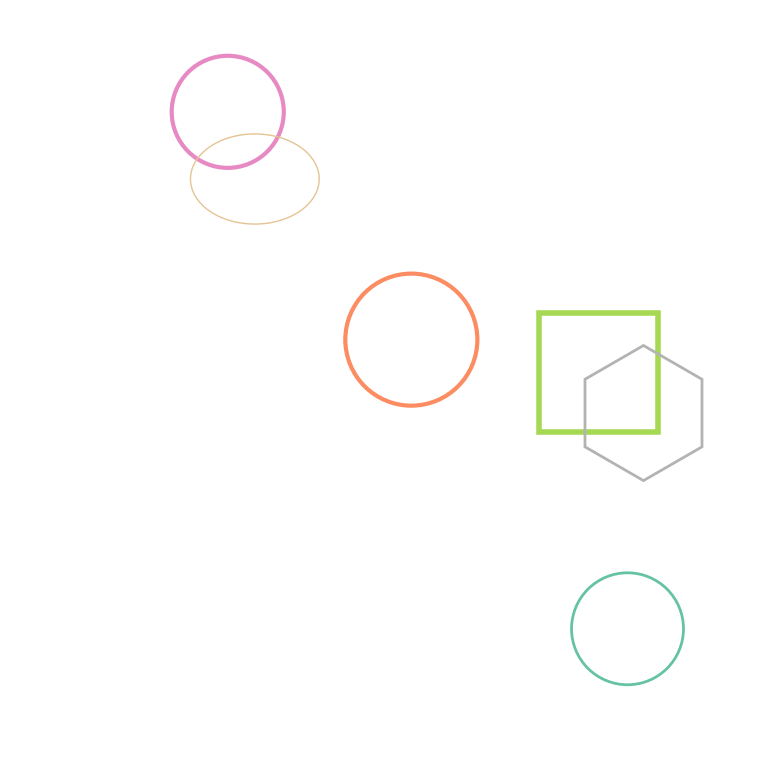[{"shape": "circle", "thickness": 1, "radius": 0.36, "center": [0.815, 0.183]}, {"shape": "circle", "thickness": 1.5, "radius": 0.43, "center": [0.534, 0.559]}, {"shape": "circle", "thickness": 1.5, "radius": 0.36, "center": [0.296, 0.855]}, {"shape": "square", "thickness": 2, "radius": 0.39, "center": [0.777, 0.517]}, {"shape": "oval", "thickness": 0.5, "radius": 0.42, "center": [0.331, 0.768]}, {"shape": "hexagon", "thickness": 1, "radius": 0.44, "center": [0.836, 0.464]}]